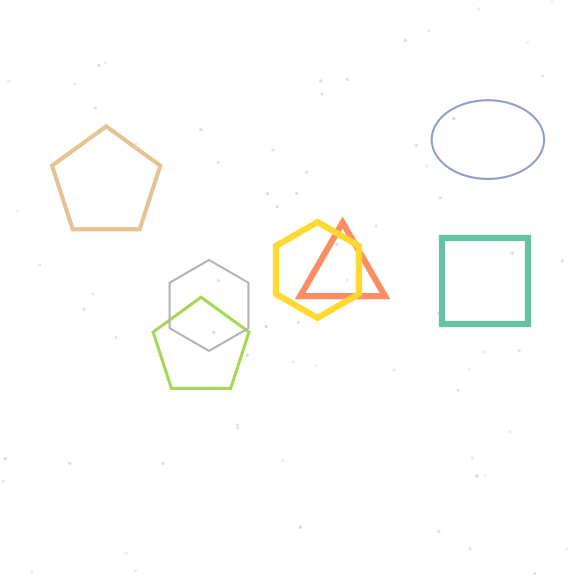[{"shape": "square", "thickness": 3, "radius": 0.37, "center": [0.84, 0.513]}, {"shape": "triangle", "thickness": 3, "radius": 0.42, "center": [0.593, 0.529]}, {"shape": "oval", "thickness": 1, "radius": 0.49, "center": [0.845, 0.757]}, {"shape": "pentagon", "thickness": 1.5, "radius": 0.44, "center": [0.348, 0.397]}, {"shape": "hexagon", "thickness": 3, "radius": 0.42, "center": [0.55, 0.532]}, {"shape": "pentagon", "thickness": 2, "radius": 0.49, "center": [0.184, 0.682]}, {"shape": "hexagon", "thickness": 1, "radius": 0.39, "center": [0.362, 0.47]}]